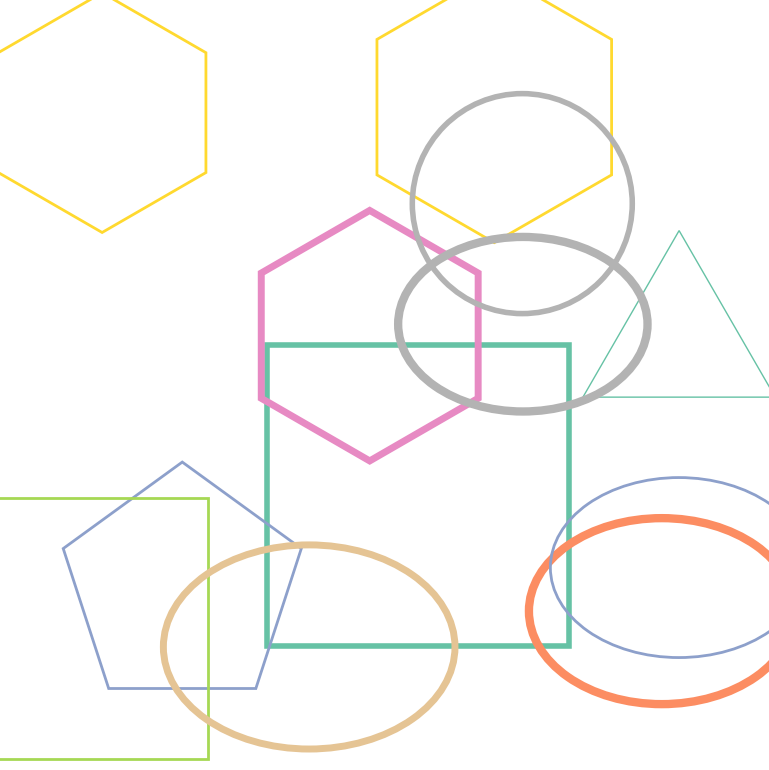[{"shape": "square", "thickness": 2, "radius": 0.98, "center": [0.543, 0.357]}, {"shape": "triangle", "thickness": 0.5, "radius": 0.72, "center": [0.882, 0.556]}, {"shape": "oval", "thickness": 3, "radius": 0.86, "center": [0.859, 0.206]}, {"shape": "pentagon", "thickness": 1, "radius": 0.81, "center": [0.237, 0.237]}, {"shape": "oval", "thickness": 1, "radius": 0.83, "center": [0.882, 0.263]}, {"shape": "hexagon", "thickness": 2.5, "radius": 0.81, "center": [0.48, 0.564]}, {"shape": "square", "thickness": 1, "radius": 0.85, "center": [0.101, 0.184]}, {"shape": "hexagon", "thickness": 1, "radius": 0.78, "center": [0.133, 0.854]}, {"shape": "hexagon", "thickness": 1, "radius": 0.88, "center": [0.642, 0.861]}, {"shape": "oval", "thickness": 2.5, "radius": 0.95, "center": [0.402, 0.16]}, {"shape": "circle", "thickness": 2, "radius": 0.71, "center": [0.678, 0.736]}, {"shape": "oval", "thickness": 3, "radius": 0.81, "center": [0.679, 0.579]}]